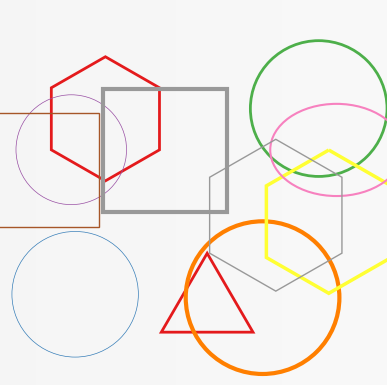[{"shape": "triangle", "thickness": 2, "radius": 0.68, "center": [0.535, 0.206]}, {"shape": "hexagon", "thickness": 2, "radius": 0.81, "center": [0.272, 0.691]}, {"shape": "circle", "thickness": 0.5, "radius": 0.82, "center": [0.194, 0.236]}, {"shape": "circle", "thickness": 2, "radius": 0.88, "center": [0.822, 0.718]}, {"shape": "circle", "thickness": 0.5, "radius": 0.71, "center": [0.184, 0.611]}, {"shape": "circle", "thickness": 3, "radius": 0.99, "center": [0.678, 0.227]}, {"shape": "hexagon", "thickness": 2.5, "radius": 0.93, "center": [0.849, 0.424]}, {"shape": "square", "thickness": 1, "radius": 0.74, "center": [0.108, 0.557]}, {"shape": "oval", "thickness": 1.5, "radius": 0.86, "center": [0.868, 0.611]}, {"shape": "square", "thickness": 3, "radius": 0.8, "center": [0.426, 0.61]}, {"shape": "hexagon", "thickness": 1, "radius": 0.99, "center": [0.712, 0.441]}]